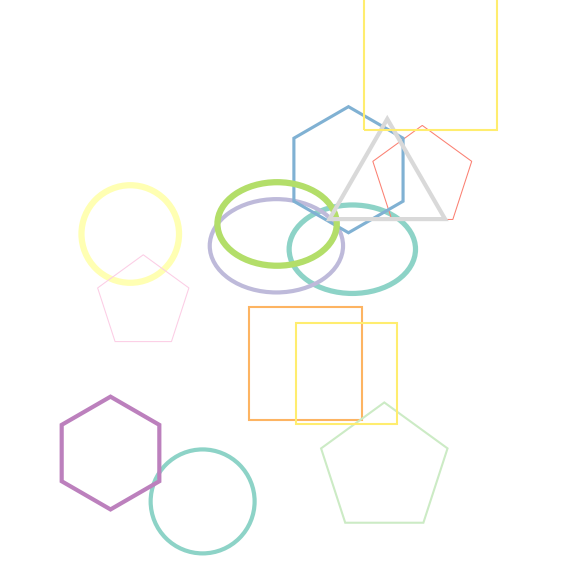[{"shape": "oval", "thickness": 2.5, "radius": 0.55, "center": [0.61, 0.568]}, {"shape": "circle", "thickness": 2, "radius": 0.45, "center": [0.351, 0.131]}, {"shape": "circle", "thickness": 3, "radius": 0.42, "center": [0.226, 0.594]}, {"shape": "oval", "thickness": 2, "radius": 0.58, "center": [0.479, 0.574]}, {"shape": "pentagon", "thickness": 0.5, "radius": 0.45, "center": [0.731, 0.692]}, {"shape": "hexagon", "thickness": 1.5, "radius": 0.55, "center": [0.603, 0.705]}, {"shape": "square", "thickness": 1, "radius": 0.49, "center": [0.53, 0.37]}, {"shape": "oval", "thickness": 3, "radius": 0.52, "center": [0.48, 0.611]}, {"shape": "pentagon", "thickness": 0.5, "radius": 0.42, "center": [0.248, 0.475]}, {"shape": "triangle", "thickness": 2, "radius": 0.58, "center": [0.671, 0.678]}, {"shape": "hexagon", "thickness": 2, "radius": 0.49, "center": [0.191, 0.215]}, {"shape": "pentagon", "thickness": 1, "radius": 0.58, "center": [0.665, 0.187]}, {"shape": "square", "thickness": 1, "radius": 0.44, "center": [0.6, 0.353]}, {"shape": "square", "thickness": 1, "radius": 0.58, "center": [0.746, 0.889]}]